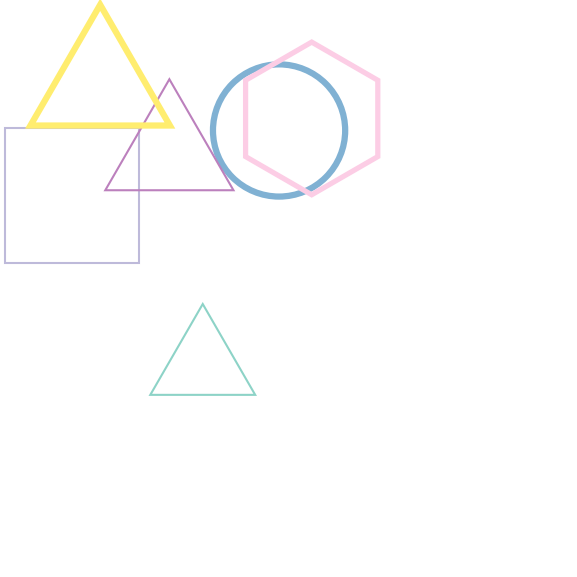[{"shape": "triangle", "thickness": 1, "radius": 0.52, "center": [0.351, 0.368]}, {"shape": "square", "thickness": 1, "radius": 0.58, "center": [0.125, 0.66]}, {"shape": "circle", "thickness": 3, "radius": 0.57, "center": [0.483, 0.773]}, {"shape": "hexagon", "thickness": 2.5, "radius": 0.66, "center": [0.54, 0.794]}, {"shape": "triangle", "thickness": 1, "radius": 0.64, "center": [0.293, 0.734]}, {"shape": "triangle", "thickness": 3, "radius": 0.7, "center": [0.173, 0.851]}]